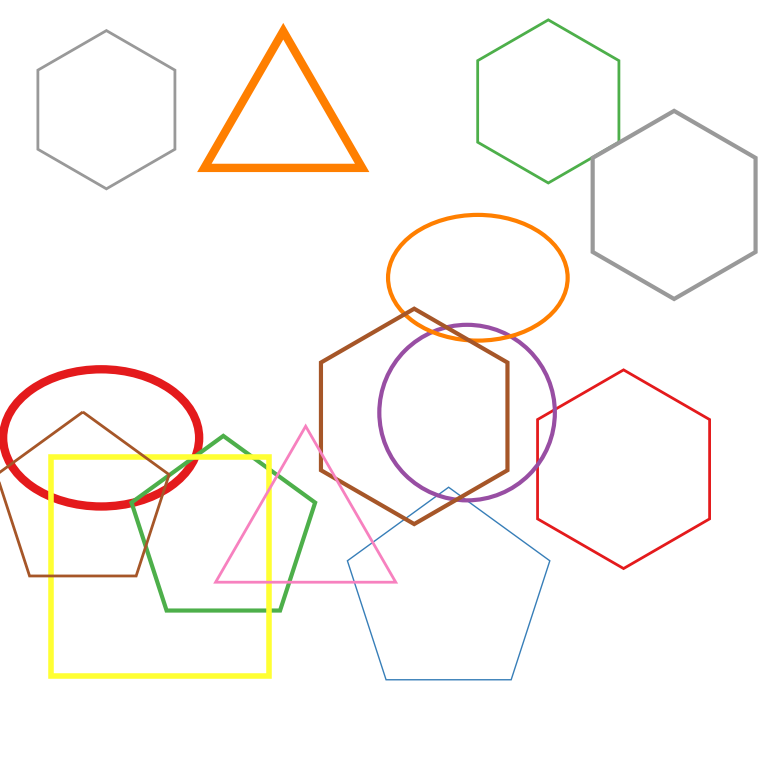[{"shape": "hexagon", "thickness": 1, "radius": 0.64, "center": [0.81, 0.391]}, {"shape": "oval", "thickness": 3, "radius": 0.64, "center": [0.131, 0.431]}, {"shape": "pentagon", "thickness": 0.5, "radius": 0.69, "center": [0.583, 0.229]}, {"shape": "pentagon", "thickness": 1.5, "radius": 0.63, "center": [0.29, 0.309]}, {"shape": "hexagon", "thickness": 1, "radius": 0.53, "center": [0.712, 0.868]}, {"shape": "circle", "thickness": 1.5, "radius": 0.57, "center": [0.607, 0.464]}, {"shape": "triangle", "thickness": 3, "radius": 0.59, "center": [0.368, 0.841]}, {"shape": "oval", "thickness": 1.5, "radius": 0.58, "center": [0.621, 0.639]}, {"shape": "square", "thickness": 2, "radius": 0.71, "center": [0.208, 0.265]}, {"shape": "hexagon", "thickness": 1.5, "radius": 0.7, "center": [0.538, 0.459]}, {"shape": "pentagon", "thickness": 1, "radius": 0.59, "center": [0.108, 0.347]}, {"shape": "triangle", "thickness": 1, "radius": 0.68, "center": [0.397, 0.311]}, {"shape": "hexagon", "thickness": 1.5, "radius": 0.61, "center": [0.875, 0.734]}, {"shape": "hexagon", "thickness": 1, "radius": 0.51, "center": [0.138, 0.858]}]